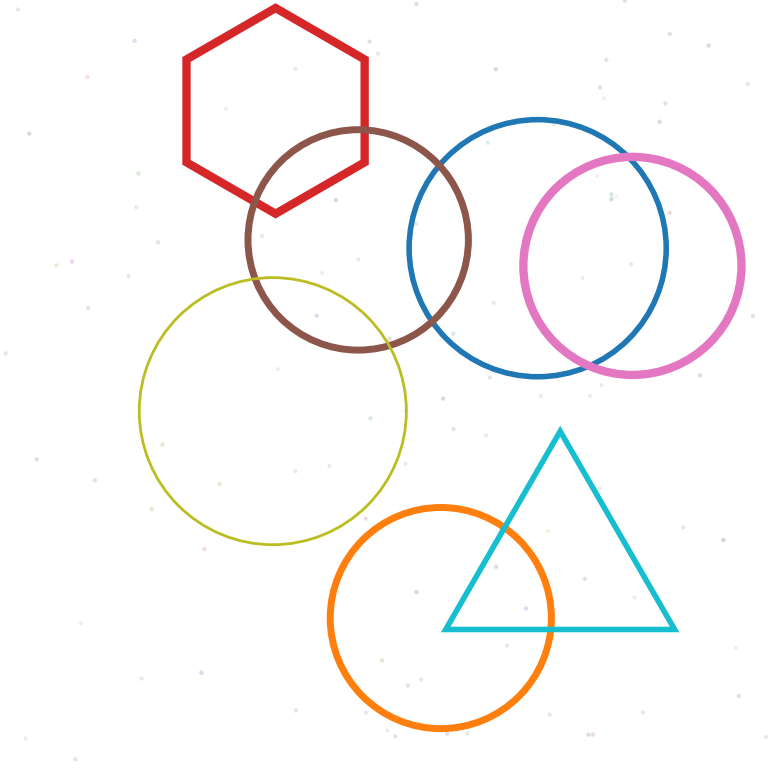[{"shape": "circle", "thickness": 2, "radius": 0.83, "center": [0.698, 0.678]}, {"shape": "circle", "thickness": 2.5, "radius": 0.72, "center": [0.572, 0.197]}, {"shape": "hexagon", "thickness": 3, "radius": 0.67, "center": [0.358, 0.856]}, {"shape": "circle", "thickness": 2.5, "radius": 0.72, "center": [0.465, 0.688]}, {"shape": "circle", "thickness": 3, "radius": 0.71, "center": [0.821, 0.655]}, {"shape": "circle", "thickness": 1, "radius": 0.87, "center": [0.354, 0.466]}, {"shape": "triangle", "thickness": 2, "radius": 0.86, "center": [0.728, 0.268]}]